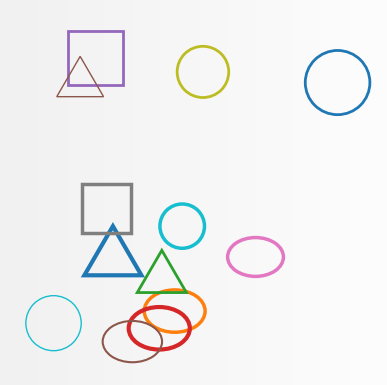[{"shape": "circle", "thickness": 2, "radius": 0.42, "center": [0.871, 0.786]}, {"shape": "triangle", "thickness": 3, "radius": 0.43, "center": [0.291, 0.327]}, {"shape": "oval", "thickness": 2.5, "radius": 0.39, "center": [0.451, 0.192]}, {"shape": "triangle", "thickness": 2, "radius": 0.37, "center": [0.418, 0.277]}, {"shape": "oval", "thickness": 3, "radius": 0.39, "center": [0.411, 0.147]}, {"shape": "square", "thickness": 2, "radius": 0.35, "center": [0.246, 0.849]}, {"shape": "triangle", "thickness": 1, "radius": 0.35, "center": [0.207, 0.784]}, {"shape": "oval", "thickness": 1.5, "radius": 0.38, "center": [0.342, 0.113]}, {"shape": "oval", "thickness": 2.5, "radius": 0.36, "center": [0.659, 0.333]}, {"shape": "square", "thickness": 2.5, "radius": 0.32, "center": [0.275, 0.458]}, {"shape": "circle", "thickness": 2, "radius": 0.33, "center": [0.524, 0.813]}, {"shape": "circle", "thickness": 1, "radius": 0.36, "center": [0.138, 0.161]}, {"shape": "circle", "thickness": 2.5, "radius": 0.29, "center": [0.47, 0.413]}]